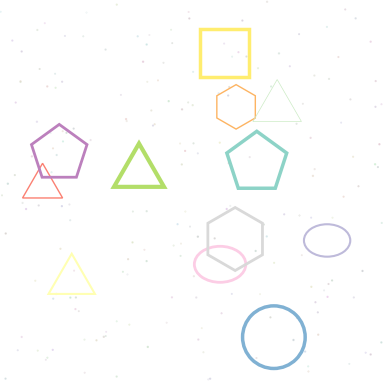[{"shape": "pentagon", "thickness": 2.5, "radius": 0.41, "center": [0.667, 0.577]}, {"shape": "triangle", "thickness": 1.5, "radius": 0.35, "center": [0.186, 0.271]}, {"shape": "oval", "thickness": 1.5, "radius": 0.3, "center": [0.85, 0.375]}, {"shape": "triangle", "thickness": 1, "radius": 0.3, "center": [0.111, 0.516]}, {"shape": "circle", "thickness": 2.5, "radius": 0.41, "center": [0.711, 0.124]}, {"shape": "hexagon", "thickness": 1, "radius": 0.29, "center": [0.613, 0.722]}, {"shape": "triangle", "thickness": 3, "radius": 0.38, "center": [0.361, 0.552]}, {"shape": "oval", "thickness": 2, "radius": 0.33, "center": [0.572, 0.313]}, {"shape": "hexagon", "thickness": 2, "radius": 0.41, "center": [0.611, 0.379]}, {"shape": "pentagon", "thickness": 2, "radius": 0.38, "center": [0.154, 0.601]}, {"shape": "triangle", "thickness": 0.5, "radius": 0.36, "center": [0.72, 0.721]}, {"shape": "square", "thickness": 2.5, "radius": 0.32, "center": [0.583, 0.862]}]